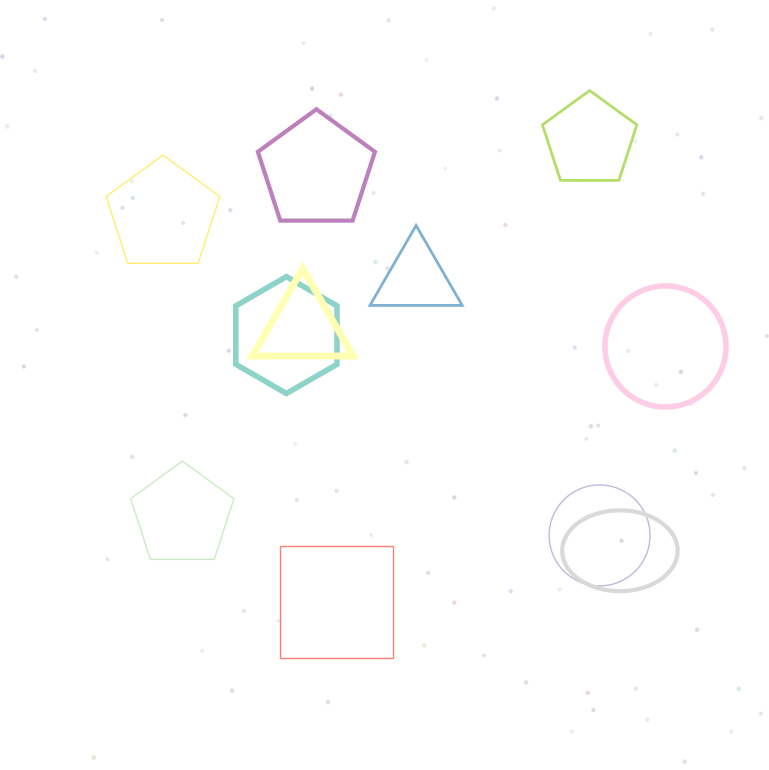[{"shape": "hexagon", "thickness": 2, "radius": 0.38, "center": [0.372, 0.565]}, {"shape": "triangle", "thickness": 2.5, "radius": 0.38, "center": [0.393, 0.575]}, {"shape": "circle", "thickness": 0.5, "radius": 0.33, "center": [0.779, 0.305]}, {"shape": "square", "thickness": 0.5, "radius": 0.37, "center": [0.437, 0.218]}, {"shape": "triangle", "thickness": 1, "radius": 0.35, "center": [0.54, 0.638]}, {"shape": "pentagon", "thickness": 1, "radius": 0.32, "center": [0.766, 0.818]}, {"shape": "circle", "thickness": 2, "radius": 0.39, "center": [0.864, 0.55]}, {"shape": "oval", "thickness": 1.5, "radius": 0.37, "center": [0.805, 0.285]}, {"shape": "pentagon", "thickness": 1.5, "radius": 0.4, "center": [0.411, 0.778]}, {"shape": "pentagon", "thickness": 0.5, "radius": 0.35, "center": [0.237, 0.331]}, {"shape": "pentagon", "thickness": 0.5, "radius": 0.39, "center": [0.212, 0.721]}]